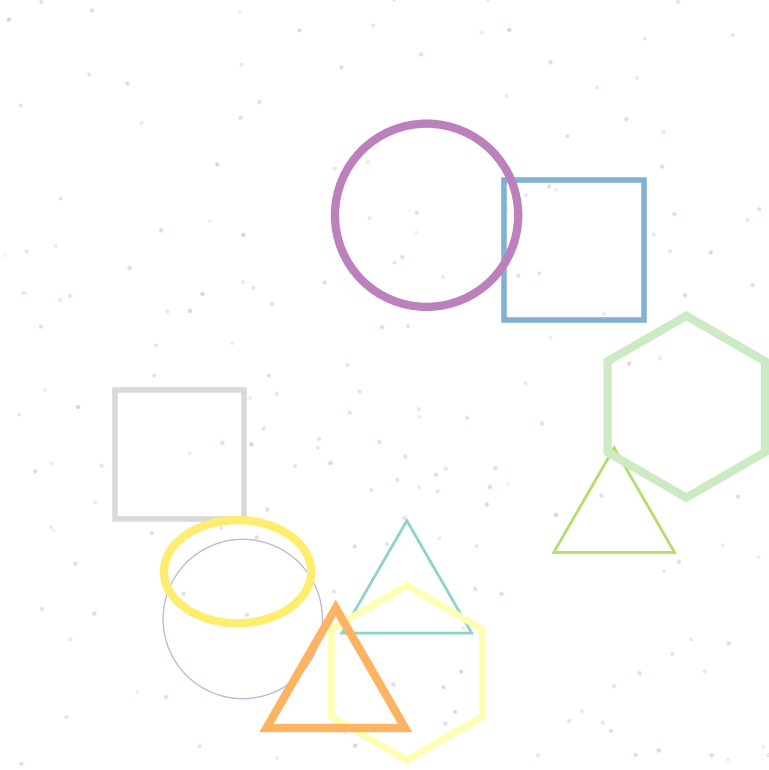[{"shape": "triangle", "thickness": 1, "radius": 0.49, "center": [0.528, 0.226]}, {"shape": "hexagon", "thickness": 2.5, "radius": 0.57, "center": [0.528, 0.126]}, {"shape": "circle", "thickness": 0.5, "radius": 0.52, "center": [0.315, 0.196]}, {"shape": "square", "thickness": 2, "radius": 0.45, "center": [0.745, 0.675]}, {"shape": "triangle", "thickness": 3, "radius": 0.52, "center": [0.436, 0.107]}, {"shape": "triangle", "thickness": 1, "radius": 0.45, "center": [0.798, 0.328]}, {"shape": "square", "thickness": 2, "radius": 0.42, "center": [0.233, 0.409]}, {"shape": "circle", "thickness": 3, "radius": 0.59, "center": [0.554, 0.72]}, {"shape": "hexagon", "thickness": 3, "radius": 0.59, "center": [0.891, 0.472]}, {"shape": "oval", "thickness": 3, "radius": 0.48, "center": [0.309, 0.258]}]